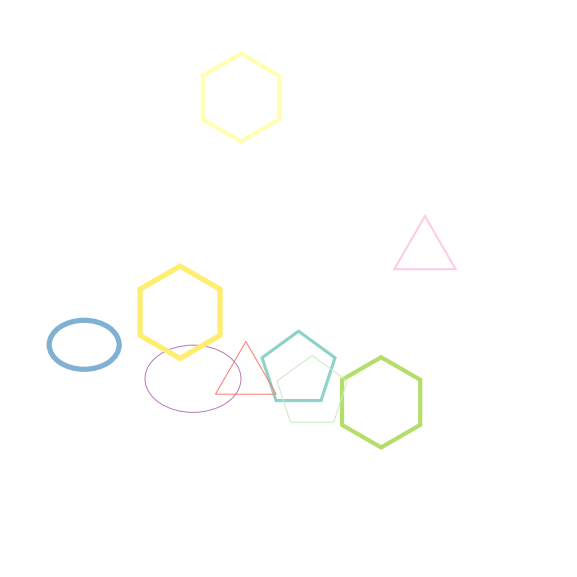[{"shape": "pentagon", "thickness": 1.5, "radius": 0.33, "center": [0.517, 0.359]}, {"shape": "hexagon", "thickness": 2, "radius": 0.38, "center": [0.417, 0.83]}, {"shape": "triangle", "thickness": 0.5, "radius": 0.3, "center": [0.426, 0.347]}, {"shape": "oval", "thickness": 2.5, "radius": 0.3, "center": [0.146, 0.402]}, {"shape": "hexagon", "thickness": 2, "radius": 0.39, "center": [0.66, 0.302]}, {"shape": "triangle", "thickness": 1, "radius": 0.31, "center": [0.736, 0.564]}, {"shape": "oval", "thickness": 0.5, "radius": 0.42, "center": [0.334, 0.343]}, {"shape": "pentagon", "thickness": 0.5, "radius": 0.32, "center": [0.54, 0.32]}, {"shape": "hexagon", "thickness": 2.5, "radius": 0.4, "center": [0.312, 0.458]}]